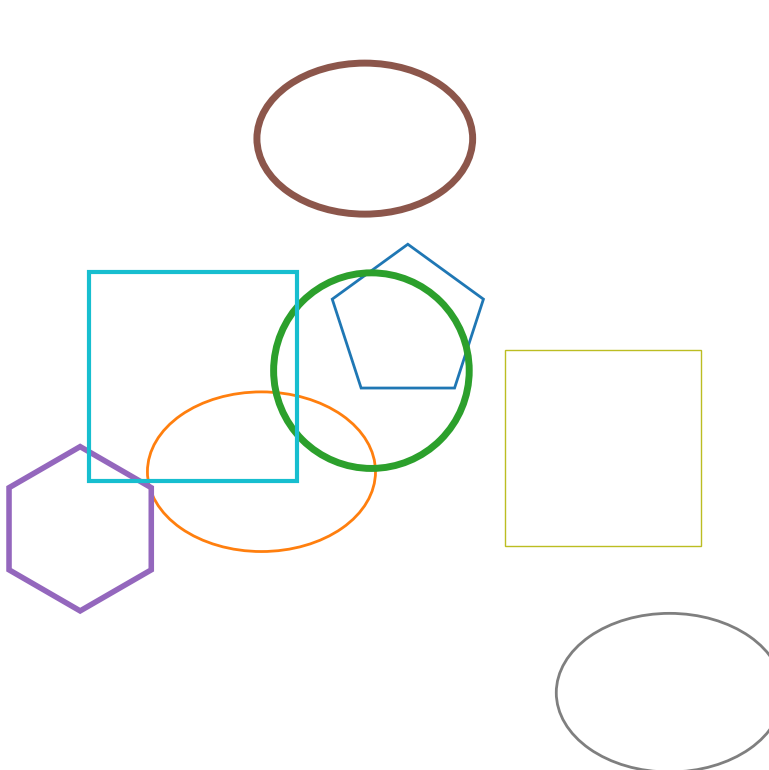[{"shape": "pentagon", "thickness": 1, "radius": 0.52, "center": [0.53, 0.58]}, {"shape": "oval", "thickness": 1, "radius": 0.74, "center": [0.34, 0.387]}, {"shape": "circle", "thickness": 2.5, "radius": 0.64, "center": [0.482, 0.519]}, {"shape": "hexagon", "thickness": 2, "radius": 0.53, "center": [0.104, 0.313]}, {"shape": "oval", "thickness": 2.5, "radius": 0.7, "center": [0.474, 0.82]}, {"shape": "oval", "thickness": 1, "radius": 0.74, "center": [0.87, 0.1]}, {"shape": "square", "thickness": 0.5, "radius": 0.64, "center": [0.783, 0.419]}, {"shape": "square", "thickness": 1.5, "radius": 0.68, "center": [0.251, 0.511]}]